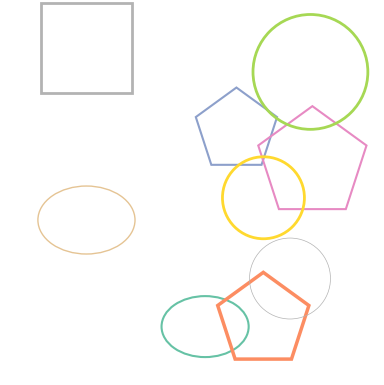[{"shape": "oval", "thickness": 1.5, "radius": 0.57, "center": [0.533, 0.152]}, {"shape": "pentagon", "thickness": 2.5, "radius": 0.62, "center": [0.684, 0.168]}, {"shape": "pentagon", "thickness": 1.5, "radius": 0.55, "center": [0.614, 0.662]}, {"shape": "pentagon", "thickness": 1.5, "radius": 0.74, "center": [0.811, 0.576]}, {"shape": "circle", "thickness": 2, "radius": 0.75, "center": [0.806, 0.813]}, {"shape": "circle", "thickness": 2, "radius": 0.53, "center": [0.684, 0.486]}, {"shape": "oval", "thickness": 1, "radius": 0.63, "center": [0.225, 0.429]}, {"shape": "circle", "thickness": 0.5, "radius": 0.53, "center": [0.753, 0.277]}, {"shape": "square", "thickness": 2, "radius": 0.59, "center": [0.224, 0.875]}]